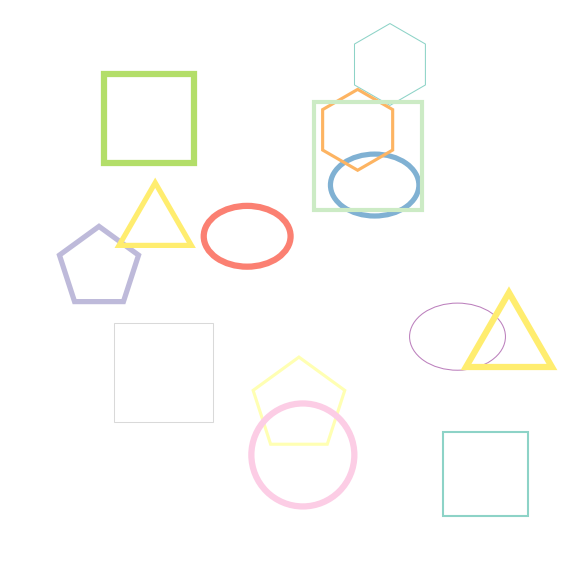[{"shape": "square", "thickness": 1, "radius": 0.36, "center": [0.841, 0.179]}, {"shape": "hexagon", "thickness": 0.5, "radius": 0.35, "center": [0.675, 0.887]}, {"shape": "pentagon", "thickness": 1.5, "radius": 0.42, "center": [0.518, 0.297]}, {"shape": "pentagon", "thickness": 2.5, "radius": 0.36, "center": [0.171, 0.535]}, {"shape": "oval", "thickness": 3, "radius": 0.38, "center": [0.428, 0.59]}, {"shape": "oval", "thickness": 2.5, "radius": 0.38, "center": [0.649, 0.679]}, {"shape": "hexagon", "thickness": 1.5, "radius": 0.35, "center": [0.619, 0.774]}, {"shape": "square", "thickness": 3, "radius": 0.39, "center": [0.258, 0.794]}, {"shape": "circle", "thickness": 3, "radius": 0.45, "center": [0.524, 0.211]}, {"shape": "square", "thickness": 0.5, "radius": 0.43, "center": [0.283, 0.354]}, {"shape": "oval", "thickness": 0.5, "radius": 0.42, "center": [0.792, 0.416]}, {"shape": "square", "thickness": 2, "radius": 0.47, "center": [0.637, 0.729]}, {"shape": "triangle", "thickness": 3, "radius": 0.43, "center": [0.881, 0.407]}, {"shape": "triangle", "thickness": 2.5, "radius": 0.36, "center": [0.269, 0.61]}]